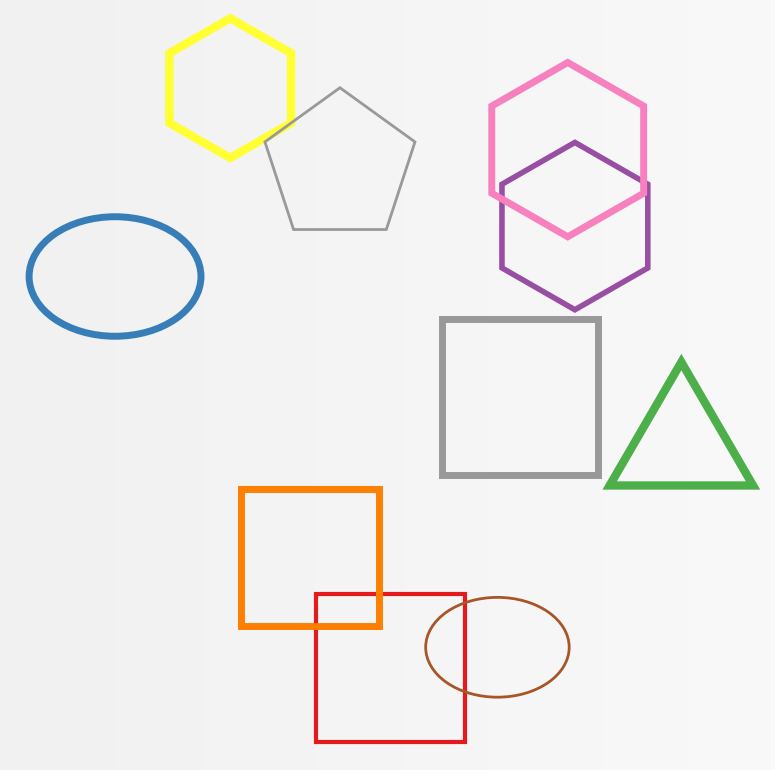[{"shape": "square", "thickness": 1.5, "radius": 0.48, "center": [0.504, 0.132]}, {"shape": "oval", "thickness": 2.5, "radius": 0.55, "center": [0.148, 0.641]}, {"shape": "triangle", "thickness": 3, "radius": 0.53, "center": [0.879, 0.423]}, {"shape": "hexagon", "thickness": 2, "radius": 0.54, "center": [0.742, 0.706]}, {"shape": "square", "thickness": 2.5, "radius": 0.44, "center": [0.4, 0.276]}, {"shape": "hexagon", "thickness": 3, "radius": 0.45, "center": [0.297, 0.886]}, {"shape": "oval", "thickness": 1, "radius": 0.46, "center": [0.642, 0.159]}, {"shape": "hexagon", "thickness": 2.5, "radius": 0.57, "center": [0.733, 0.806]}, {"shape": "square", "thickness": 2.5, "radius": 0.5, "center": [0.672, 0.484]}, {"shape": "pentagon", "thickness": 1, "radius": 0.51, "center": [0.439, 0.784]}]